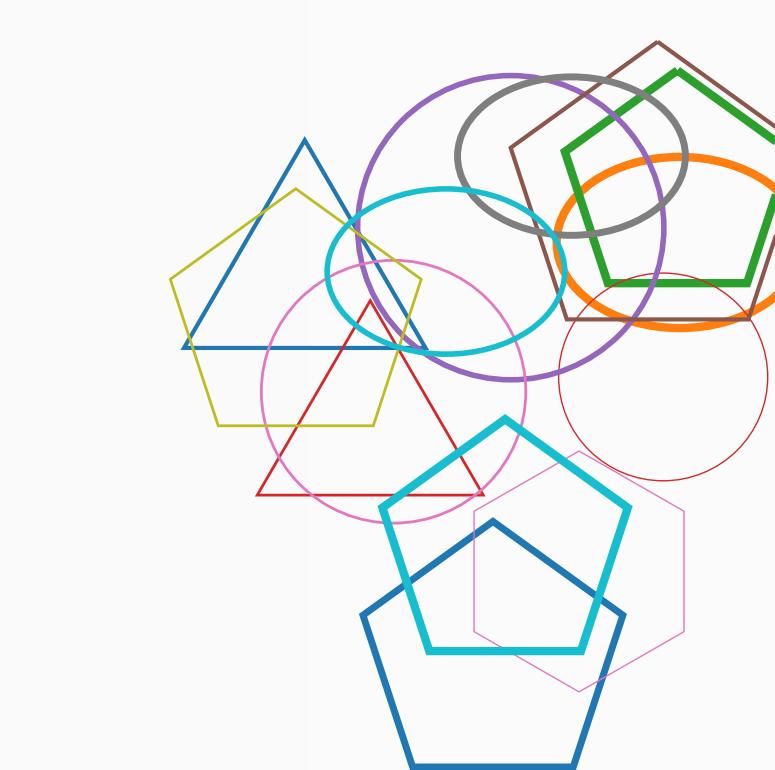[{"shape": "pentagon", "thickness": 2.5, "radius": 0.88, "center": [0.636, 0.147]}, {"shape": "triangle", "thickness": 1.5, "radius": 0.9, "center": [0.393, 0.638]}, {"shape": "oval", "thickness": 3, "radius": 0.79, "center": [0.877, 0.685]}, {"shape": "pentagon", "thickness": 3, "radius": 0.76, "center": [0.874, 0.756]}, {"shape": "circle", "thickness": 0.5, "radius": 0.67, "center": [0.856, 0.51]}, {"shape": "triangle", "thickness": 1, "radius": 0.84, "center": [0.478, 0.441]}, {"shape": "circle", "thickness": 2, "radius": 0.99, "center": [0.659, 0.704]}, {"shape": "pentagon", "thickness": 1.5, "radius": 1.0, "center": [0.849, 0.746]}, {"shape": "hexagon", "thickness": 0.5, "radius": 0.78, "center": [0.747, 0.258]}, {"shape": "circle", "thickness": 1, "radius": 0.85, "center": [0.508, 0.491]}, {"shape": "oval", "thickness": 2.5, "radius": 0.73, "center": [0.737, 0.797]}, {"shape": "pentagon", "thickness": 1, "radius": 0.85, "center": [0.382, 0.585]}, {"shape": "oval", "thickness": 2, "radius": 0.77, "center": [0.575, 0.647]}, {"shape": "pentagon", "thickness": 3, "radius": 0.83, "center": [0.652, 0.289]}]